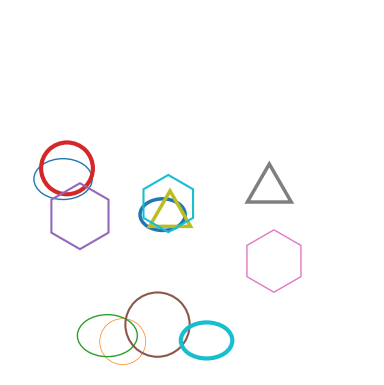[{"shape": "oval", "thickness": 2.5, "radius": 0.29, "center": [0.422, 0.443]}, {"shape": "oval", "thickness": 1, "radius": 0.38, "center": [0.164, 0.535]}, {"shape": "circle", "thickness": 0.5, "radius": 0.3, "center": [0.319, 0.113]}, {"shape": "oval", "thickness": 1, "radius": 0.39, "center": [0.279, 0.128]}, {"shape": "circle", "thickness": 3, "radius": 0.34, "center": [0.174, 0.563]}, {"shape": "hexagon", "thickness": 1.5, "radius": 0.43, "center": [0.208, 0.439]}, {"shape": "circle", "thickness": 1.5, "radius": 0.42, "center": [0.409, 0.157]}, {"shape": "hexagon", "thickness": 1, "radius": 0.41, "center": [0.712, 0.322]}, {"shape": "triangle", "thickness": 2.5, "radius": 0.33, "center": [0.699, 0.508]}, {"shape": "triangle", "thickness": 2.5, "radius": 0.31, "center": [0.442, 0.443]}, {"shape": "hexagon", "thickness": 1.5, "radius": 0.37, "center": [0.437, 0.471]}, {"shape": "oval", "thickness": 3, "radius": 0.33, "center": [0.537, 0.116]}]